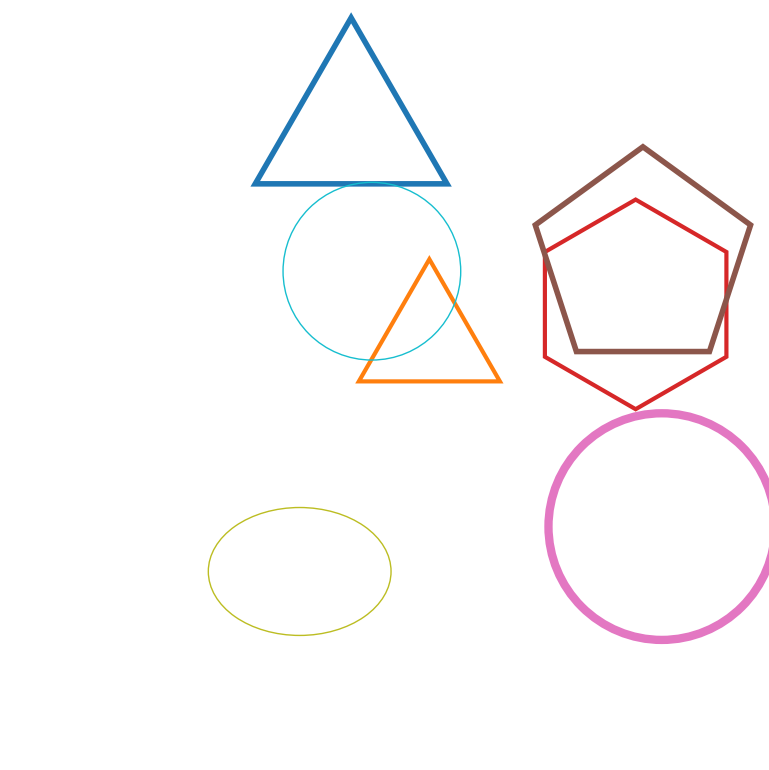[{"shape": "triangle", "thickness": 2, "radius": 0.72, "center": [0.456, 0.833]}, {"shape": "triangle", "thickness": 1.5, "radius": 0.53, "center": [0.558, 0.558]}, {"shape": "hexagon", "thickness": 1.5, "radius": 0.68, "center": [0.826, 0.605]}, {"shape": "pentagon", "thickness": 2, "radius": 0.73, "center": [0.835, 0.662]}, {"shape": "circle", "thickness": 3, "radius": 0.74, "center": [0.859, 0.316]}, {"shape": "oval", "thickness": 0.5, "radius": 0.59, "center": [0.389, 0.258]}, {"shape": "circle", "thickness": 0.5, "radius": 0.58, "center": [0.483, 0.648]}]